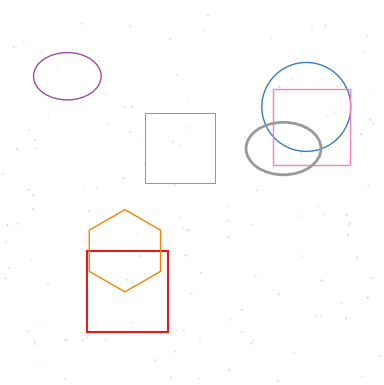[{"shape": "square", "thickness": 1.5, "radius": 0.53, "center": [0.331, 0.244]}, {"shape": "circle", "thickness": 1, "radius": 0.58, "center": [0.796, 0.722]}, {"shape": "oval", "thickness": 1, "radius": 0.44, "center": [0.175, 0.802]}, {"shape": "hexagon", "thickness": 1, "radius": 0.53, "center": [0.324, 0.349]}, {"shape": "square", "thickness": 0.5, "radius": 0.46, "center": [0.467, 0.615]}, {"shape": "square", "thickness": 1, "radius": 0.5, "center": [0.809, 0.67]}, {"shape": "oval", "thickness": 2, "radius": 0.49, "center": [0.736, 0.614]}]